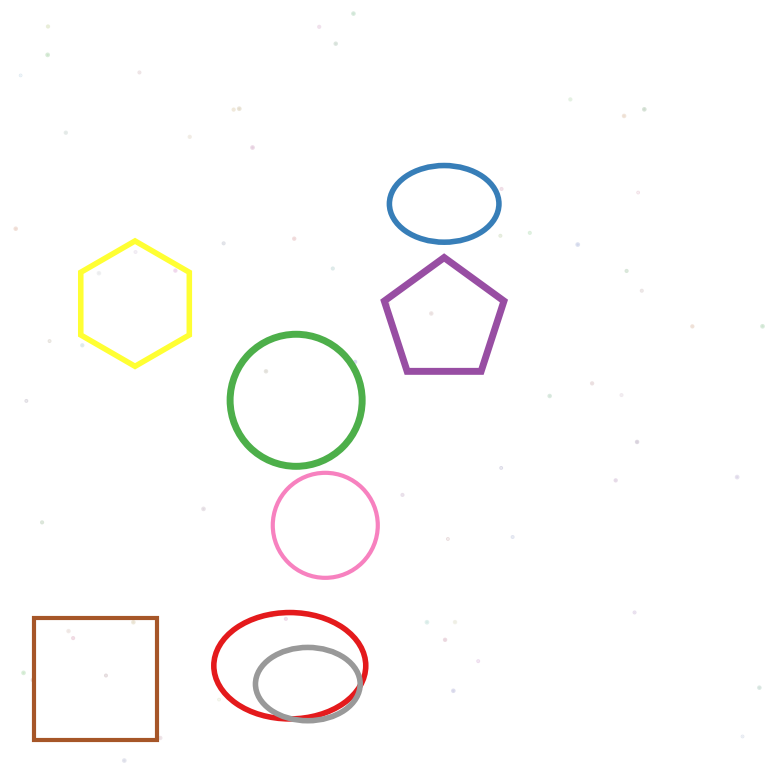[{"shape": "oval", "thickness": 2, "radius": 0.49, "center": [0.376, 0.135]}, {"shape": "oval", "thickness": 2, "radius": 0.36, "center": [0.577, 0.735]}, {"shape": "circle", "thickness": 2.5, "radius": 0.43, "center": [0.385, 0.48]}, {"shape": "pentagon", "thickness": 2.5, "radius": 0.41, "center": [0.577, 0.584]}, {"shape": "hexagon", "thickness": 2, "radius": 0.41, "center": [0.175, 0.606]}, {"shape": "square", "thickness": 1.5, "radius": 0.4, "center": [0.124, 0.118]}, {"shape": "circle", "thickness": 1.5, "radius": 0.34, "center": [0.422, 0.318]}, {"shape": "oval", "thickness": 2, "radius": 0.34, "center": [0.4, 0.112]}]